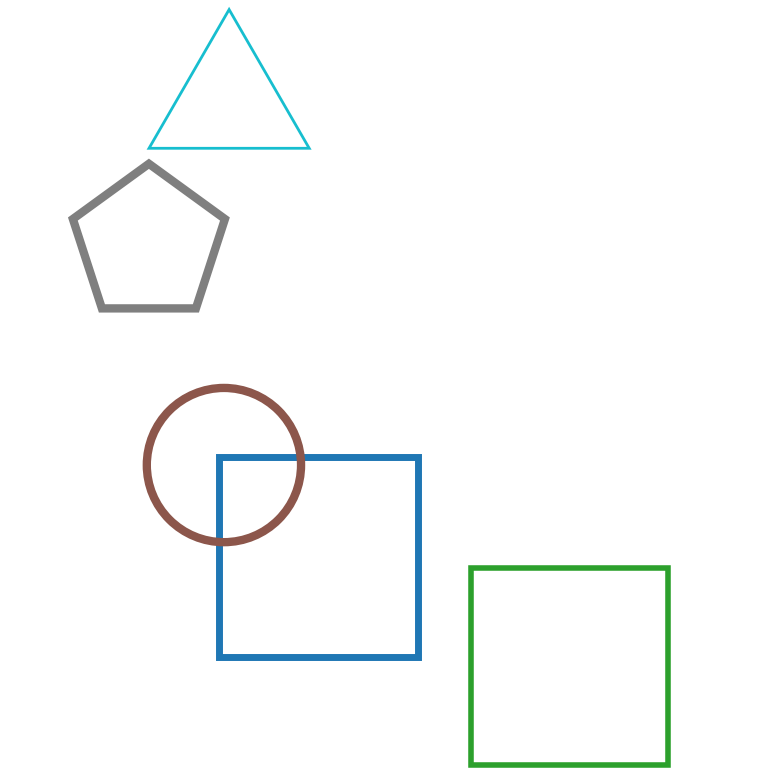[{"shape": "square", "thickness": 2.5, "radius": 0.65, "center": [0.414, 0.276]}, {"shape": "square", "thickness": 2, "radius": 0.64, "center": [0.74, 0.134]}, {"shape": "circle", "thickness": 3, "radius": 0.5, "center": [0.291, 0.396]}, {"shape": "pentagon", "thickness": 3, "radius": 0.52, "center": [0.193, 0.683]}, {"shape": "triangle", "thickness": 1, "radius": 0.6, "center": [0.298, 0.867]}]